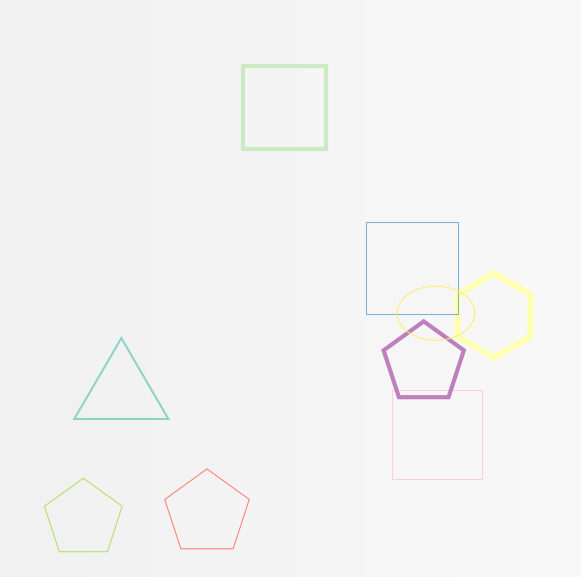[{"shape": "triangle", "thickness": 1, "radius": 0.47, "center": [0.209, 0.32]}, {"shape": "hexagon", "thickness": 3, "radius": 0.36, "center": [0.85, 0.453]}, {"shape": "pentagon", "thickness": 0.5, "radius": 0.38, "center": [0.356, 0.111]}, {"shape": "square", "thickness": 0.5, "radius": 0.4, "center": [0.709, 0.535]}, {"shape": "pentagon", "thickness": 0.5, "radius": 0.35, "center": [0.143, 0.101]}, {"shape": "square", "thickness": 0.5, "radius": 0.39, "center": [0.752, 0.247]}, {"shape": "pentagon", "thickness": 2, "radius": 0.36, "center": [0.729, 0.37]}, {"shape": "square", "thickness": 2, "radius": 0.36, "center": [0.489, 0.813]}, {"shape": "oval", "thickness": 0.5, "radius": 0.33, "center": [0.75, 0.457]}]